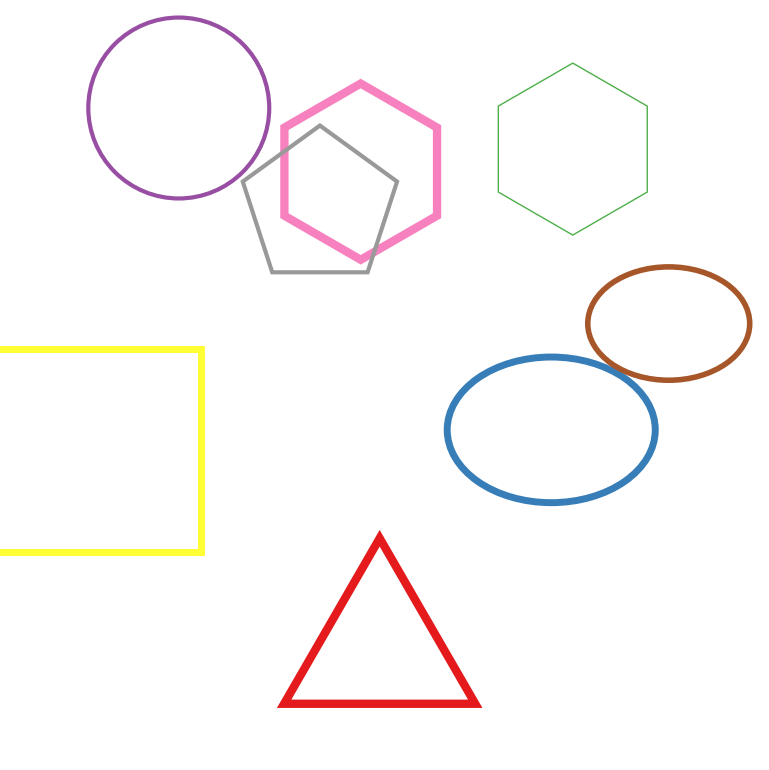[{"shape": "triangle", "thickness": 3, "radius": 0.72, "center": [0.493, 0.158]}, {"shape": "oval", "thickness": 2.5, "radius": 0.68, "center": [0.716, 0.442]}, {"shape": "hexagon", "thickness": 0.5, "radius": 0.56, "center": [0.744, 0.806]}, {"shape": "circle", "thickness": 1.5, "radius": 0.59, "center": [0.232, 0.86]}, {"shape": "square", "thickness": 2.5, "radius": 0.66, "center": [0.13, 0.415]}, {"shape": "oval", "thickness": 2, "radius": 0.53, "center": [0.868, 0.58]}, {"shape": "hexagon", "thickness": 3, "radius": 0.57, "center": [0.468, 0.777]}, {"shape": "pentagon", "thickness": 1.5, "radius": 0.53, "center": [0.415, 0.732]}]